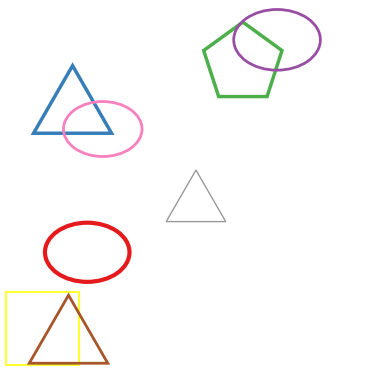[{"shape": "oval", "thickness": 3, "radius": 0.55, "center": [0.227, 0.345]}, {"shape": "triangle", "thickness": 2.5, "radius": 0.59, "center": [0.188, 0.712]}, {"shape": "pentagon", "thickness": 2.5, "radius": 0.53, "center": [0.631, 0.836]}, {"shape": "oval", "thickness": 2, "radius": 0.56, "center": [0.72, 0.897]}, {"shape": "square", "thickness": 1.5, "radius": 0.48, "center": [0.11, 0.147]}, {"shape": "triangle", "thickness": 2, "radius": 0.59, "center": [0.178, 0.115]}, {"shape": "oval", "thickness": 2, "radius": 0.51, "center": [0.267, 0.665]}, {"shape": "triangle", "thickness": 1, "radius": 0.45, "center": [0.509, 0.469]}]